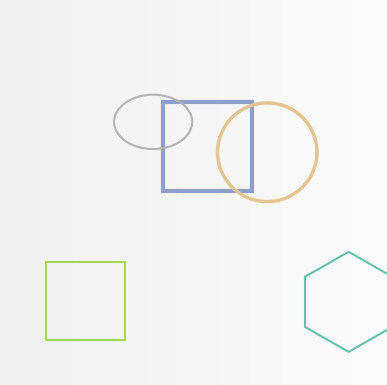[{"shape": "hexagon", "thickness": 1.5, "radius": 0.65, "center": [0.9, 0.216]}, {"shape": "square", "thickness": 3, "radius": 0.58, "center": [0.535, 0.62]}, {"shape": "square", "thickness": 1.5, "radius": 0.51, "center": [0.221, 0.218]}, {"shape": "circle", "thickness": 2.5, "radius": 0.64, "center": [0.69, 0.605]}, {"shape": "oval", "thickness": 1.5, "radius": 0.5, "center": [0.395, 0.683]}]